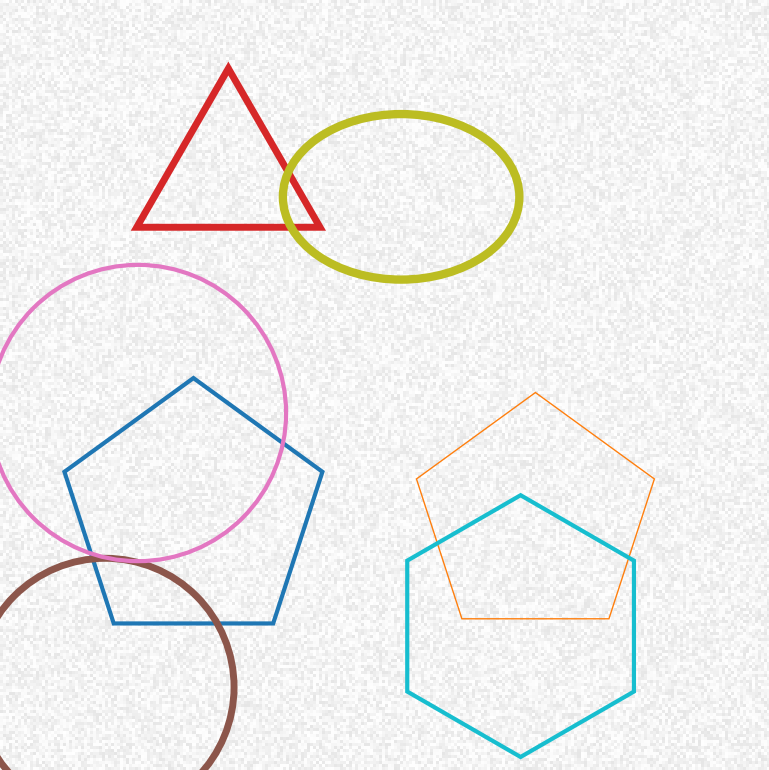[{"shape": "pentagon", "thickness": 1.5, "radius": 0.88, "center": [0.251, 0.333]}, {"shape": "pentagon", "thickness": 0.5, "radius": 0.81, "center": [0.695, 0.328]}, {"shape": "triangle", "thickness": 2.5, "radius": 0.69, "center": [0.297, 0.774]}, {"shape": "circle", "thickness": 2.5, "radius": 0.84, "center": [0.137, 0.108]}, {"shape": "circle", "thickness": 1.5, "radius": 0.96, "center": [0.179, 0.464]}, {"shape": "oval", "thickness": 3, "radius": 0.77, "center": [0.521, 0.744]}, {"shape": "hexagon", "thickness": 1.5, "radius": 0.85, "center": [0.676, 0.187]}]